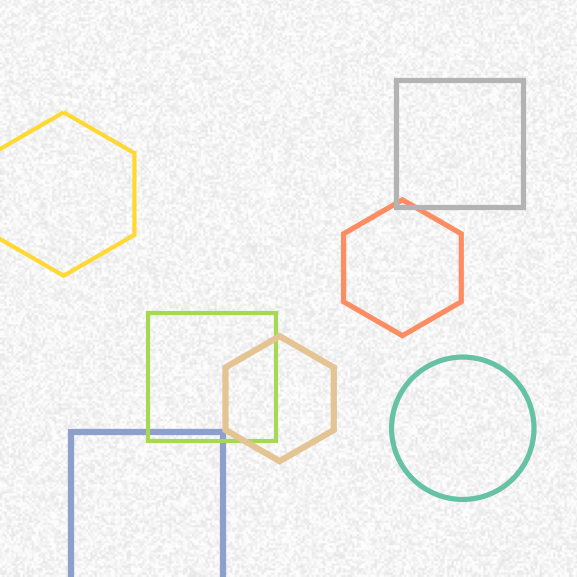[{"shape": "circle", "thickness": 2.5, "radius": 0.62, "center": [0.801, 0.258]}, {"shape": "hexagon", "thickness": 2.5, "radius": 0.59, "center": [0.697, 0.535]}, {"shape": "square", "thickness": 3, "radius": 0.66, "center": [0.255, 0.12]}, {"shape": "square", "thickness": 2, "radius": 0.55, "center": [0.367, 0.346]}, {"shape": "hexagon", "thickness": 2, "radius": 0.71, "center": [0.11, 0.663]}, {"shape": "hexagon", "thickness": 3, "radius": 0.54, "center": [0.484, 0.309]}, {"shape": "square", "thickness": 2.5, "radius": 0.55, "center": [0.796, 0.751]}]